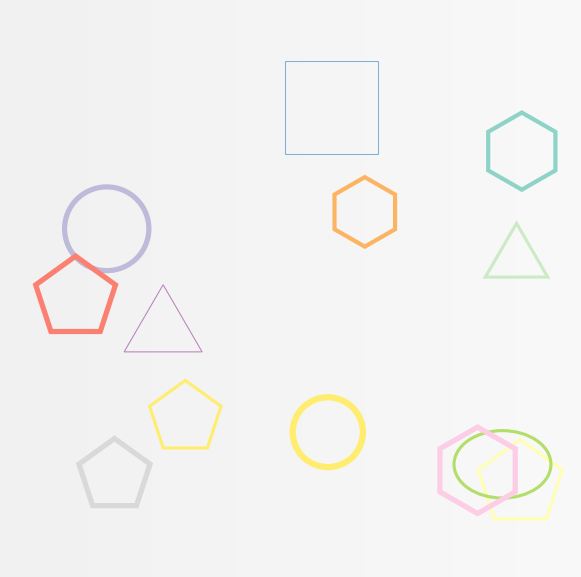[{"shape": "hexagon", "thickness": 2, "radius": 0.33, "center": [0.898, 0.737]}, {"shape": "pentagon", "thickness": 1.5, "radius": 0.38, "center": [0.895, 0.162]}, {"shape": "circle", "thickness": 2.5, "radius": 0.36, "center": [0.184, 0.603]}, {"shape": "pentagon", "thickness": 2.5, "radius": 0.36, "center": [0.13, 0.483]}, {"shape": "square", "thickness": 0.5, "radius": 0.4, "center": [0.57, 0.813]}, {"shape": "hexagon", "thickness": 2, "radius": 0.3, "center": [0.628, 0.632]}, {"shape": "oval", "thickness": 1.5, "radius": 0.42, "center": [0.864, 0.195]}, {"shape": "hexagon", "thickness": 2.5, "radius": 0.37, "center": [0.822, 0.185]}, {"shape": "pentagon", "thickness": 2.5, "radius": 0.32, "center": [0.197, 0.176]}, {"shape": "triangle", "thickness": 0.5, "radius": 0.39, "center": [0.281, 0.429]}, {"shape": "triangle", "thickness": 1.5, "radius": 0.31, "center": [0.889, 0.55]}, {"shape": "circle", "thickness": 3, "radius": 0.3, "center": [0.564, 0.251]}, {"shape": "pentagon", "thickness": 1.5, "radius": 0.32, "center": [0.319, 0.276]}]